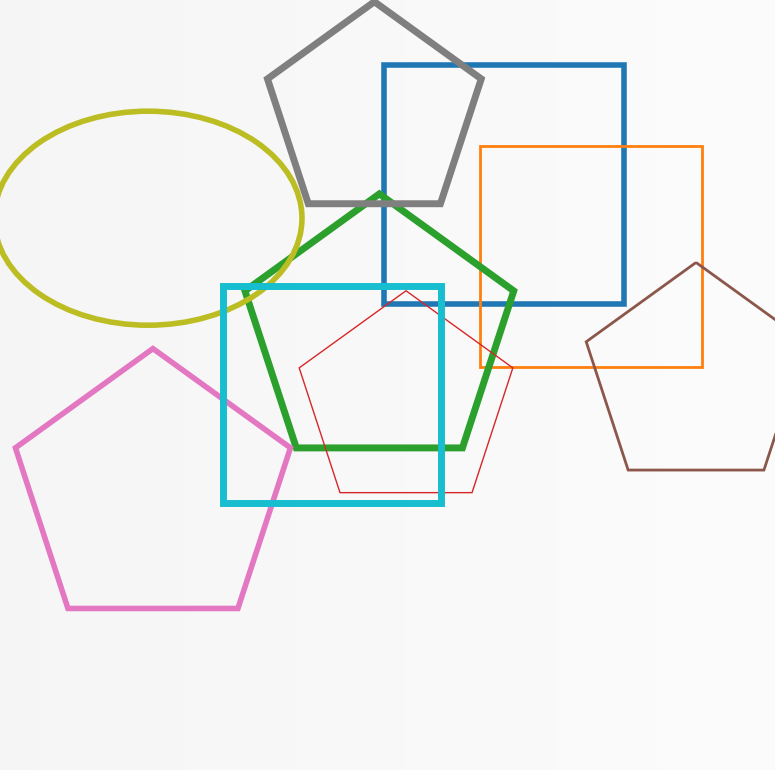[{"shape": "square", "thickness": 2, "radius": 0.77, "center": [0.651, 0.76]}, {"shape": "square", "thickness": 1, "radius": 0.72, "center": [0.763, 0.666]}, {"shape": "pentagon", "thickness": 2.5, "radius": 0.91, "center": [0.489, 0.566]}, {"shape": "pentagon", "thickness": 0.5, "radius": 0.72, "center": [0.524, 0.477]}, {"shape": "pentagon", "thickness": 1, "radius": 0.75, "center": [0.898, 0.51]}, {"shape": "pentagon", "thickness": 2, "radius": 0.93, "center": [0.197, 0.361]}, {"shape": "pentagon", "thickness": 2.5, "radius": 0.73, "center": [0.483, 0.853]}, {"shape": "oval", "thickness": 2, "radius": 0.99, "center": [0.191, 0.717]}, {"shape": "square", "thickness": 2.5, "radius": 0.7, "center": [0.428, 0.488]}]